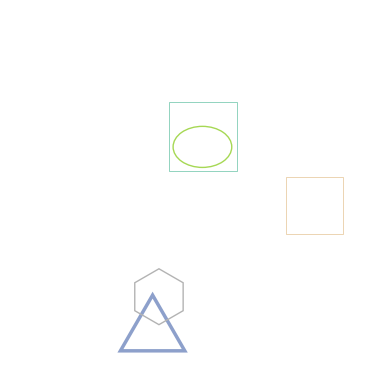[{"shape": "square", "thickness": 0.5, "radius": 0.44, "center": [0.527, 0.646]}, {"shape": "triangle", "thickness": 2.5, "radius": 0.48, "center": [0.396, 0.137]}, {"shape": "oval", "thickness": 1, "radius": 0.38, "center": [0.526, 0.618]}, {"shape": "square", "thickness": 0.5, "radius": 0.36, "center": [0.817, 0.466]}, {"shape": "hexagon", "thickness": 1, "radius": 0.36, "center": [0.413, 0.229]}]